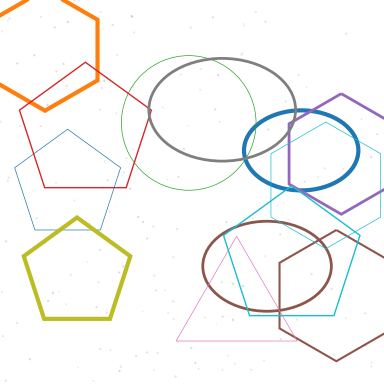[{"shape": "pentagon", "thickness": 0.5, "radius": 0.72, "center": [0.176, 0.52]}, {"shape": "oval", "thickness": 3, "radius": 0.74, "center": [0.782, 0.609]}, {"shape": "hexagon", "thickness": 3, "radius": 0.79, "center": [0.117, 0.87]}, {"shape": "circle", "thickness": 0.5, "radius": 0.87, "center": [0.49, 0.681]}, {"shape": "pentagon", "thickness": 1, "radius": 0.9, "center": [0.222, 0.658]}, {"shape": "hexagon", "thickness": 2, "radius": 0.78, "center": [0.886, 0.6]}, {"shape": "oval", "thickness": 2, "radius": 0.83, "center": [0.694, 0.308]}, {"shape": "hexagon", "thickness": 1.5, "radius": 0.85, "center": [0.874, 0.232]}, {"shape": "triangle", "thickness": 0.5, "radius": 0.91, "center": [0.614, 0.205]}, {"shape": "oval", "thickness": 2, "radius": 0.95, "center": [0.577, 0.715]}, {"shape": "pentagon", "thickness": 3, "radius": 0.73, "center": [0.2, 0.29]}, {"shape": "hexagon", "thickness": 0.5, "radius": 0.82, "center": [0.846, 0.518]}, {"shape": "pentagon", "thickness": 1, "radius": 0.93, "center": [0.758, 0.331]}]